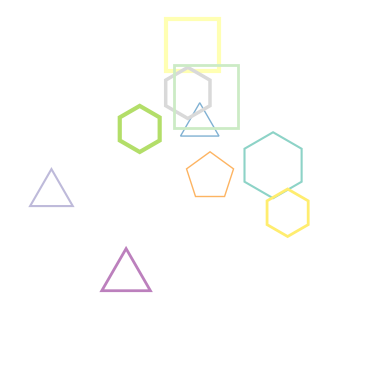[{"shape": "hexagon", "thickness": 1.5, "radius": 0.43, "center": [0.709, 0.571]}, {"shape": "square", "thickness": 3, "radius": 0.34, "center": [0.5, 0.883]}, {"shape": "triangle", "thickness": 1.5, "radius": 0.32, "center": [0.134, 0.497]}, {"shape": "triangle", "thickness": 1, "radius": 0.29, "center": [0.519, 0.675]}, {"shape": "pentagon", "thickness": 1, "radius": 0.32, "center": [0.546, 0.542]}, {"shape": "hexagon", "thickness": 3, "radius": 0.3, "center": [0.363, 0.665]}, {"shape": "hexagon", "thickness": 2.5, "radius": 0.33, "center": [0.488, 0.759]}, {"shape": "triangle", "thickness": 2, "radius": 0.36, "center": [0.328, 0.281]}, {"shape": "square", "thickness": 2, "radius": 0.41, "center": [0.535, 0.75]}, {"shape": "hexagon", "thickness": 2, "radius": 0.31, "center": [0.747, 0.447]}]